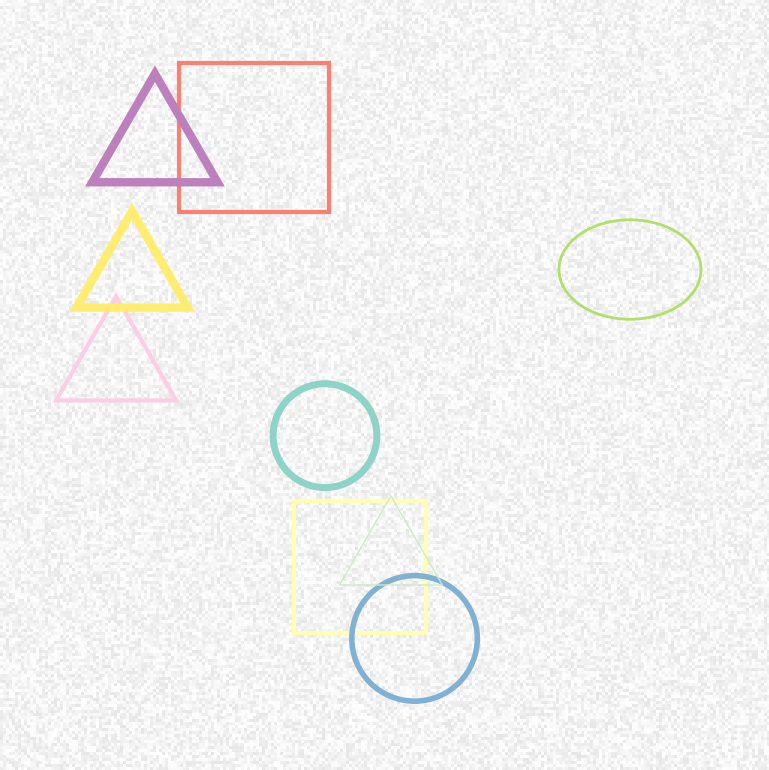[{"shape": "circle", "thickness": 2.5, "radius": 0.34, "center": [0.422, 0.434]}, {"shape": "square", "thickness": 1.5, "radius": 0.43, "center": [0.468, 0.263]}, {"shape": "square", "thickness": 1.5, "radius": 0.49, "center": [0.33, 0.822]}, {"shape": "circle", "thickness": 2, "radius": 0.41, "center": [0.538, 0.171]}, {"shape": "oval", "thickness": 1, "radius": 0.46, "center": [0.818, 0.65]}, {"shape": "triangle", "thickness": 1.5, "radius": 0.45, "center": [0.151, 0.525]}, {"shape": "triangle", "thickness": 3, "radius": 0.47, "center": [0.201, 0.81]}, {"shape": "triangle", "thickness": 0.5, "radius": 0.39, "center": [0.508, 0.279]}, {"shape": "triangle", "thickness": 3, "radius": 0.42, "center": [0.172, 0.642]}]